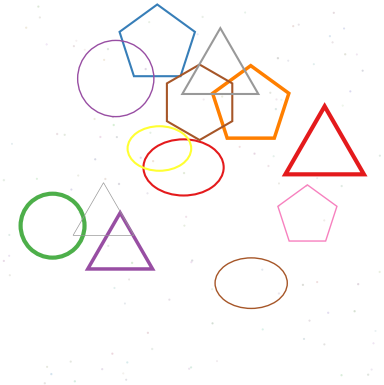[{"shape": "oval", "thickness": 1.5, "radius": 0.52, "center": [0.477, 0.565]}, {"shape": "triangle", "thickness": 3, "radius": 0.59, "center": [0.843, 0.606]}, {"shape": "pentagon", "thickness": 1.5, "radius": 0.51, "center": [0.408, 0.885]}, {"shape": "circle", "thickness": 3, "radius": 0.42, "center": [0.137, 0.414]}, {"shape": "circle", "thickness": 1, "radius": 0.49, "center": [0.301, 0.796]}, {"shape": "triangle", "thickness": 2.5, "radius": 0.49, "center": [0.312, 0.35]}, {"shape": "pentagon", "thickness": 2.5, "radius": 0.52, "center": [0.651, 0.725]}, {"shape": "oval", "thickness": 1.5, "radius": 0.41, "center": [0.414, 0.614]}, {"shape": "oval", "thickness": 1, "radius": 0.47, "center": [0.652, 0.265]}, {"shape": "hexagon", "thickness": 1.5, "radius": 0.49, "center": [0.518, 0.734]}, {"shape": "pentagon", "thickness": 1, "radius": 0.4, "center": [0.798, 0.439]}, {"shape": "triangle", "thickness": 0.5, "radius": 0.46, "center": [0.269, 0.434]}, {"shape": "triangle", "thickness": 1.5, "radius": 0.57, "center": [0.572, 0.813]}]